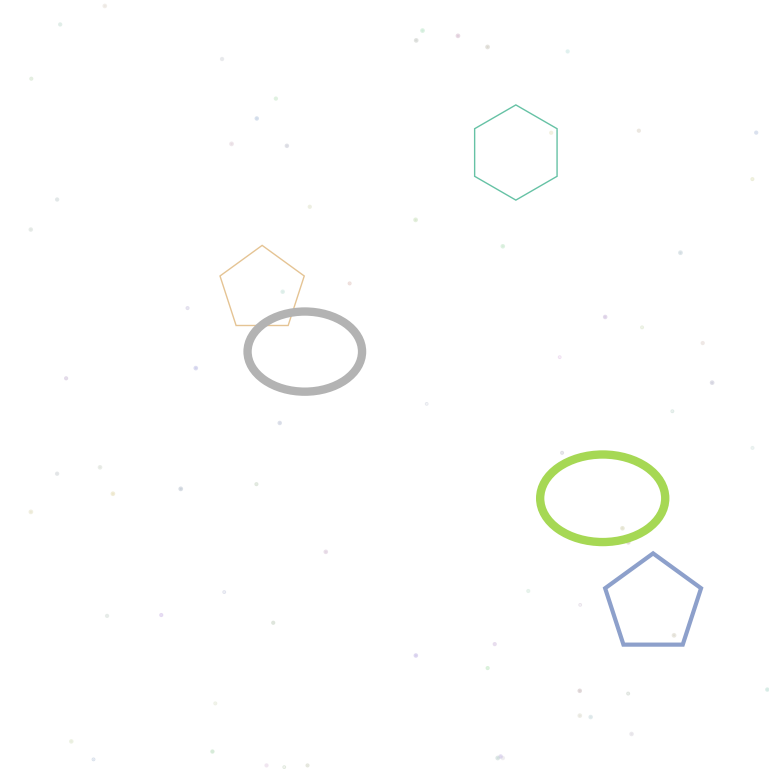[{"shape": "hexagon", "thickness": 0.5, "radius": 0.31, "center": [0.67, 0.802]}, {"shape": "pentagon", "thickness": 1.5, "radius": 0.33, "center": [0.848, 0.216]}, {"shape": "oval", "thickness": 3, "radius": 0.41, "center": [0.783, 0.353]}, {"shape": "pentagon", "thickness": 0.5, "radius": 0.29, "center": [0.34, 0.624]}, {"shape": "oval", "thickness": 3, "radius": 0.37, "center": [0.396, 0.543]}]